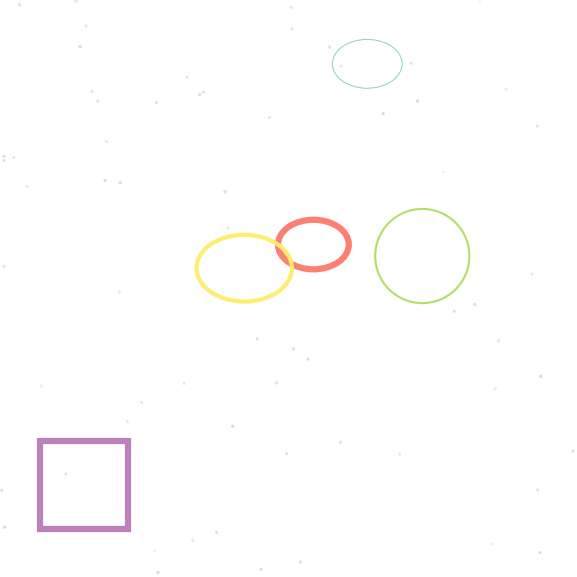[{"shape": "oval", "thickness": 0.5, "radius": 0.3, "center": [0.636, 0.889]}, {"shape": "oval", "thickness": 3, "radius": 0.31, "center": [0.543, 0.576]}, {"shape": "circle", "thickness": 1, "radius": 0.41, "center": [0.731, 0.556]}, {"shape": "square", "thickness": 3, "radius": 0.38, "center": [0.145, 0.159]}, {"shape": "oval", "thickness": 2, "radius": 0.41, "center": [0.423, 0.535]}]